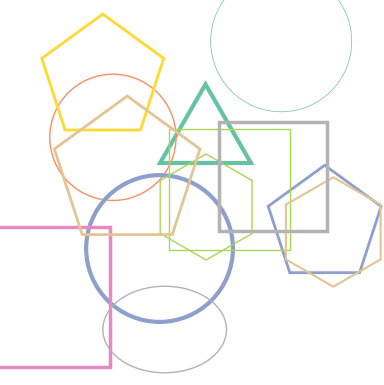[{"shape": "triangle", "thickness": 3, "radius": 0.68, "center": [0.534, 0.645]}, {"shape": "circle", "thickness": 0.5, "radius": 0.92, "center": [0.73, 0.893]}, {"shape": "circle", "thickness": 1, "radius": 0.82, "center": [0.293, 0.643]}, {"shape": "circle", "thickness": 3, "radius": 0.95, "center": [0.414, 0.354]}, {"shape": "pentagon", "thickness": 2, "radius": 0.77, "center": [0.843, 0.417]}, {"shape": "square", "thickness": 2.5, "radius": 0.9, "center": [0.104, 0.229]}, {"shape": "square", "thickness": 1, "radius": 0.79, "center": [0.596, 0.508]}, {"shape": "hexagon", "thickness": 1, "radius": 0.69, "center": [0.535, 0.462]}, {"shape": "pentagon", "thickness": 2, "radius": 0.83, "center": [0.267, 0.797]}, {"shape": "hexagon", "thickness": 1.5, "radius": 0.71, "center": [0.866, 0.397]}, {"shape": "pentagon", "thickness": 2, "radius": 0.99, "center": [0.33, 0.552]}, {"shape": "oval", "thickness": 1, "radius": 0.8, "center": [0.428, 0.144]}, {"shape": "square", "thickness": 2.5, "radius": 0.71, "center": [0.709, 0.541]}]